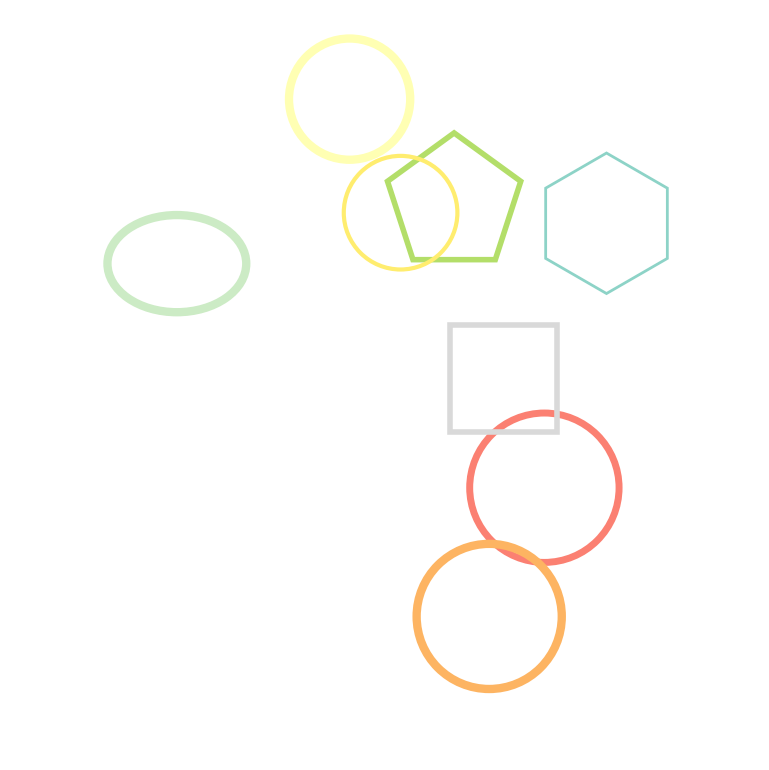[{"shape": "hexagon", "thickness": 1, "radius": 0.46, "center": [0.788, 0.71]}, {"shape": "circle", "thickness": 3, "radius": 0.39, "center": [0.454, 0.871]}, {"shape": "circle", "thickness": 2.5, "radius": 0.48, "center": [0.707, 0.367]}, {"shape": "circle", "thickness": 3, "radius": 0.47, "center": [0.635, 0.199]}, {"shape": "pentagon", "thickness": 2, "radius": 0.45, "center": [0.59, 0.736]}, {"shape": "square", "thickness": 2, "radius": 0.35, "center": [0.653, 0.508]}, {"shape": "oval", "thickness": 3, "radius": 0.45, "center": [0.23, 0.658]}, {"shape": "circle", "thickness": 1.5, "radius": 0.37, "center": [0.52, 0.724]}]